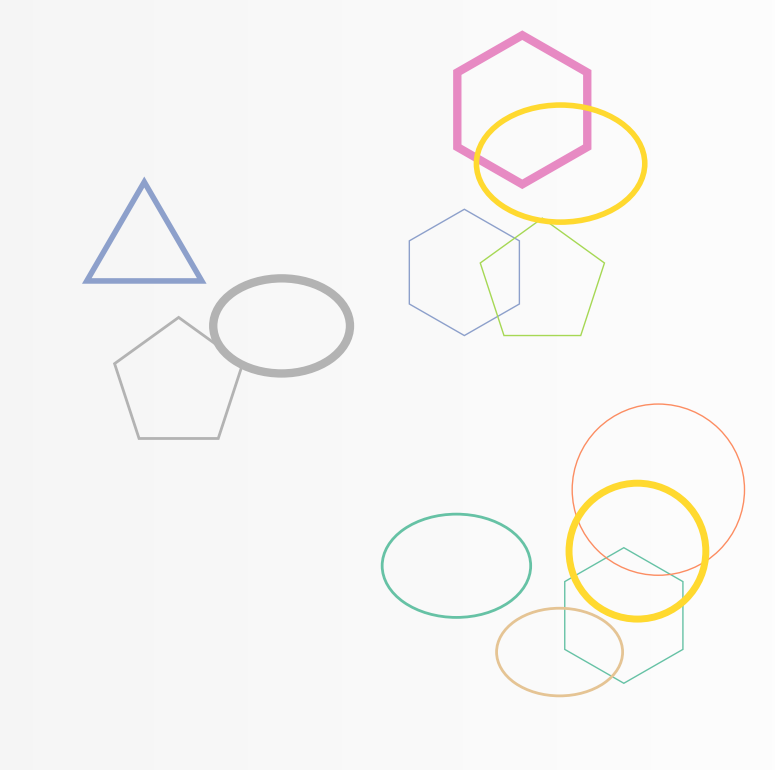[{"shape": "oval", "thickness": 1, "radius": 0.48, "center": [0.589, 0.265]}, {"shape": "hexagon", "thickness": 0.5, "radius": 0.44, "center": [0.805, 0.201]}, {"shape": "circle", "thickness": 0.5, "radius": 0.56, "center": [0.849, 0.364]}, {"shape": "hexagon", "thickness": 0.5, "radius": 0.41, "center": [0.599, 0.646]}, {"shape": "triangle", "thickness": 2, "radius": 0.43, "center": [0.186, 0.678]}, {"shape": "hexagon", "thickness": 3, "radius": 0.48, "center": [0.674, 0.857]}, {"shape": "pentagon", "thickness": 0.5, "radius": 0.42, "center": [0.7, 0.632]}, {"shape": "oval", "thickness": 2, "radius": 0.54, "center": [0.723, 0.788]}, {"shape": "circle", "thickness": 2.5, "radius": 0.44, "center": [0.822, 0.284]}, {"shape": "oval", "thickness": 1, "radius": 0.41, "center": [0.722, 0.153]}, {"shape": "pentagon", "thickness": 1, "radius": 0.43, "center": [0.231, 0.501]}, {"shape": "oval", "thickness": 3, "radius": 0.44, "center": [0.363, 0.577]}]